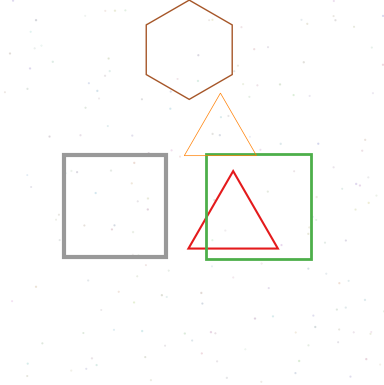[{"shape": "triangle", "thickness": 1.5, "radius": 0.67, "center": [0.606, 0.421]}, {"shape": "square", "thickness": 2, "radius": 0.68, "center": [0.671, 0.463]}, {"shape": "triangle", "thickness": 0.5, "radius": 0.54, "center": [0.573, 0.65]}, {"shape": "hexagon", "thickness": 1, "radius": 0.64, "center": [0.491, 0.871]}, {"shape": "square", "thickness": 3, "radius": 0.66, "center": [0.299, 0.464]}]